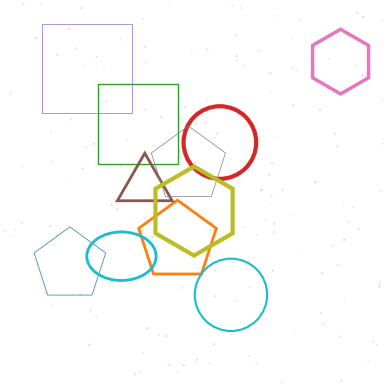[{"shape": "pentagon", "thickness": 0.5, "radius": 0.49, "center": [0.181, 0.313]}, {"shape": "pentagon", "thickness": 2, "radius": 0.53, "center": [0.461, 0.374]}, {"shape": "square", "thickness": 1, "radius": 0.52, "center": [0.359, 0.678]}, {"shape": "circle", "thickness": 3, "radius": 0.47, "center": [0.571, 0.63]}, {"shape": "square", "thickness": 0.5, "radius": 0.58, "center": [0.227, 0.822]}, {"shape": "triangle", "thickness": 2, "radius": 0.41, "center": [0.376, 0.52]}, {"shape": "hexagon", "thickness": 2.5, "radius": 0.42, "center": [0.885, 0.84]}, {"shape": "pentagon", "thickness": 0.5, "radius": 0.51, "center": [0.489, 0.571]}, {"shape": "hexagon", "thickness": 3, "radius": 0.58, "center": [0.504, 0.452]}, {"shape": "oval", "thickness": 2, "radius": 0.45, "center": [0.315, 0.335]}, {"shape": "circle", "thickness": 1.5, "radius": 0.47, "center": [0.6, 0.234]}]